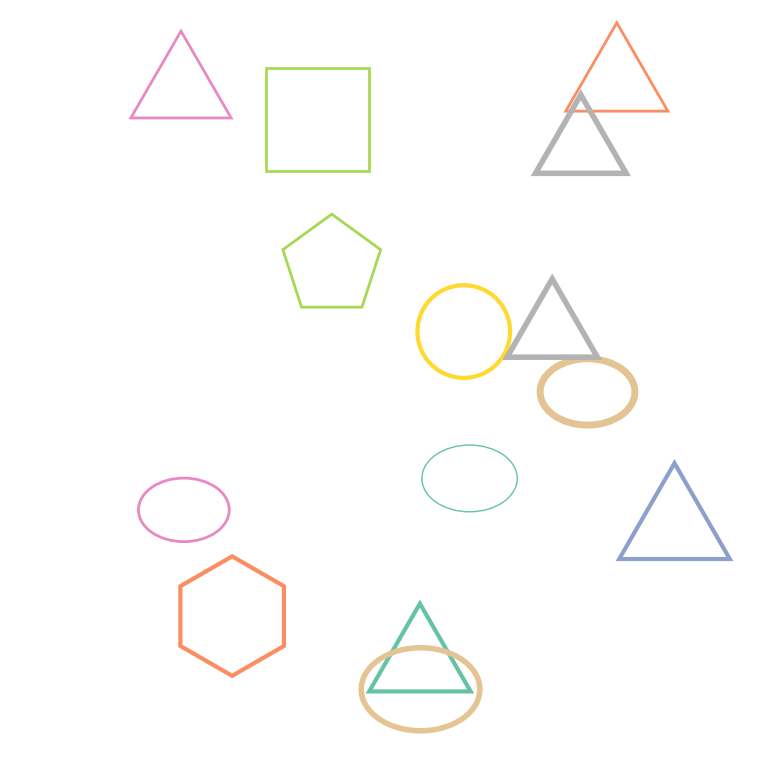[{"shape": "triangle", "thickness": 1.5, "radius": 0.38, "center": [0.545, 0.14]}, {"shape": "oval", "thickness": 0.5, "radius": 0.31, "center": [0.61, 0.379]}, {"shape": "hexagon", "thickness": 1.5, "radius": 0.39, "center": [0.302, 0.2]}, {"shape": "triangle", "thickness": 1, "radius": 0.38, "center": [0.801, 0.894]}, {"shape": "triangle", "thickness": 1.5, "radius": 0.41, "center": [0.876, 0.315]}, {"shape": "triangle", "thickness": 1, "radius": 0.38, "center": [0.235, 0.884]}, {"shape": "oval", "thickness": 1, "radius": 0.29, "center": [0.239, 0.338]}, {"shape": "square", "thickness": 1, "radius": 0.33, "center": [0.413, 0.845]}, {"shape": "pentagon", "thickness": 1, "radius": 0.33, "center": [0.431, 0.655]}, {"shape": "circle", "thickness": 1.5, "radius": 0.3, "center": [0.602, 0.569]}, {"shape": "oval", "thickness": 2, "radius": 0.39, "center": [0.546, 0.105]}, {"shape": "oval", "thickness": 2.5, "radius": 0.31, "center": [0.763, 0.491]}, {"shape": "triangle", "thickness": 2, "radius": 0.34, "center": [0.717, 0.57]}, {"shape": "triangle", "thickness": 2, "radius": 0.34, "center": [0.754, 0.809]}]